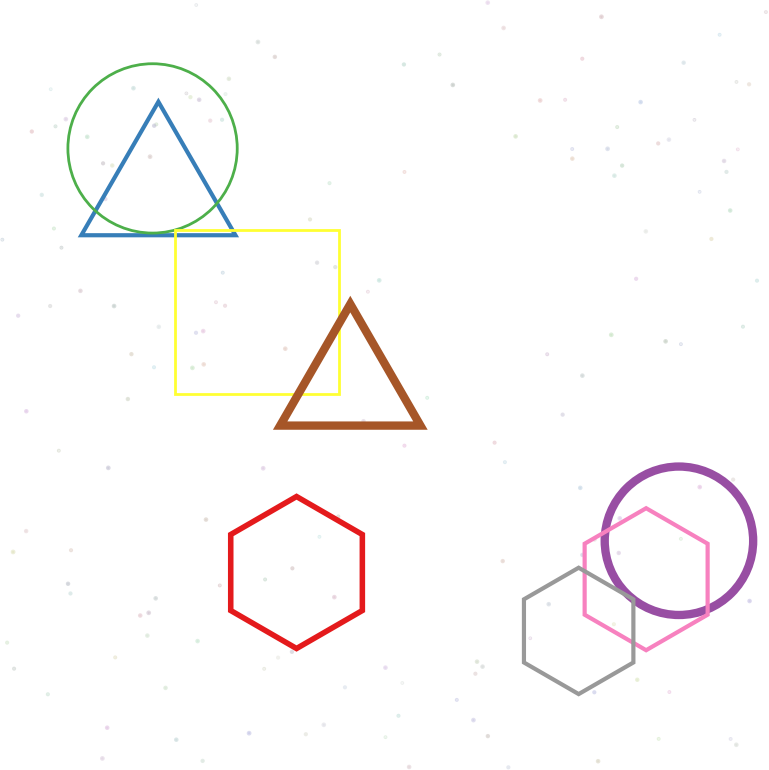[{"shape": "hexagon", "thickness": 2, "radius": 0.49, "center": [0.385, 0.256]}, {"shape": "triangle", "thickness": 1.5, "radius": 0.58, "center": [0.206, 0.752]}, {"shape": "circle", "thickness": 1, "radius": 0.55, "center": [0.198, 0.807]}, {"shape": "circle", "thickness": 3, "radius": 0.48, "center": [0.882, 0.298]}, {"shape": "square", "thickness": 1, "radius": 0.53, "center": [0.334, 0.595]}, {"shape": "triangle", "thickness": 3, "radius": 0.53, "center": [0.455, 0.5]}, {"shape": "hexagon", "thickness": 1.5, "radius": 0.46, "center": [0.839, 0.248]}, {"shape": "hexagon", "thickness": 1.5, "radius": 0.41, "center": [0.752, 0.181]}]